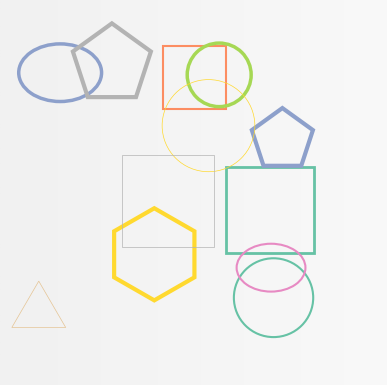[{"shape": "circle", "thickness": 1.5, "radius": 0.51, "center": [0.706, 0.227]}, {"shape": "square", "thickness": 2, "radius": 0.56, "center": [0.696, 0.455]}, {"shape": "square", "thickness": 1.5, "radius": 0.41, "center": [0.502, 0.799]}, {"shape": "oval", "thickness": 2.5, "radius": 0.53, "center": [0.155, 0.811]}, {"shape": "pentagon", "thickness": 3, "radius": 0.41, "center": [0.729, 0.636]}, {"shape": "oval", "thickness": 1.5, "radius": 0.44, "center": [0.699, 0.305]}, {"shape": "circle", "thickness": 2.5, "radius": 0.41, "center": [0.566, 0.806]}, {"shape": "circle", "thickness": 0.5, "radius": 0.6, "center": [0.538, 0.674]}, {"shape": "hexagon", "thickness": 3, "radius": 0.6, "center": [0.398, 0.339]}, {"shape": "triangle", "thickness": 0.5, "radius": 0.4, "center": [0.1, 0.19]}, {"shape": "square", "thickness": 0.5, "radius": 0.59, "center": [0.434, 0.478]}, {"shape": "pentagon", "thickness": 3, "radius": 0.53, "center": [0.289, 0.833]}]